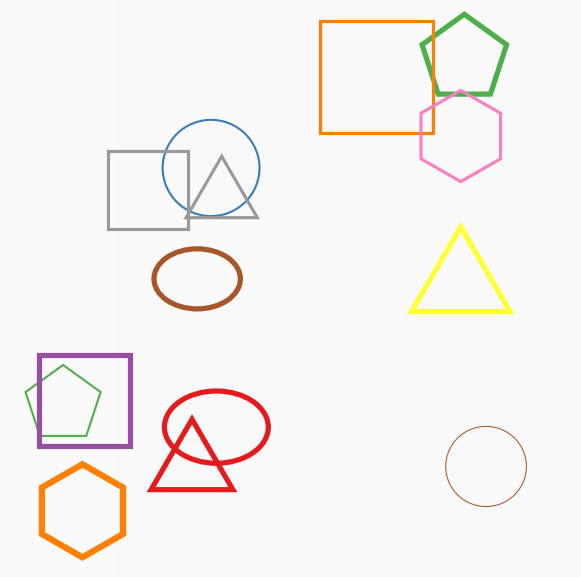[{"shape": "triangle", "thickness": 2.5, "radius": 0.41, "center": [0.33, 0.192]}, {"shape": "oval", "thickness": 2.5, "radius": 0.45, "center": [0.372, 0.26]}, {"shape": "circle", "thickness": 1, "radius": 0.42, "center": [0.363, 0.708]}, {"shape": "pentagon", "thickness": 2.5, "radius": 0.38, "center": [0.799, 0.898]}, {"shape": "pentagon", "thickness": 1, "radius": 0.34, "center": [0.109, 0.299]}, {"shape": "square", "thickness": 2.5, "radius": 0.39, "center": [0.146, 0.306]}, {"shape": "hexagon", "thickness": 3, "radius": 0.4, "center": [0.142, 0.115]}, {"shape": "square", "thickness": 1.5, "radius": 0.49, "center": [0.648, 0.865]}, {"shape": "triangle", "thickness": 2.5, "radius": 0.49, "center": [0.793, 0.508]}, {"shape": "circle", "thickness": 0.5, "radius": 0.35, "center": [0.836, 0.191]}, {"shape": "oval", "thickness": 2.5, "radius": 0.37, "center": [0.339, 0.516]}, {"shape": "hexagon", "thickness": 1.5, "radius": 0.39, "center": [0.793, 0.764]}, {"shape": "square", "thickness": 1.5, "radius": 0.34, "center": [0.255, 0.67]}, {"shape": "triangle", "thickness": 1.5, "radius": 0.35, "center": [0.381, 0.658]}]